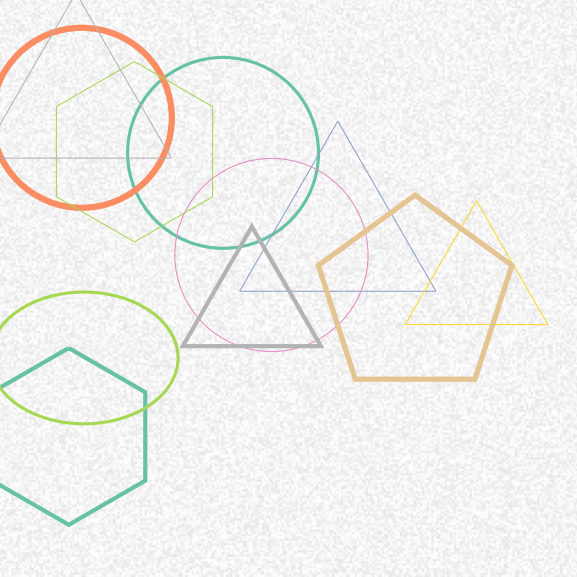[{"shape": "circle", "thickness": 1.5, "radius": 0.83, "center": [0.386, 0.734]}, {"shape": "hexagon", "thickness": 2, "radius": 0.77, "center": [0.119, 0.243]}, {"shape": "circle", "thickness": 3, "radius": 0.78, "center": [0.142, 0.795]}, {"shape": "triangle", "thickness": 0.5, "radius": 0.98, "center": [0.585, 0.593]}, {"shape": "circle", "thickness": 0.5, "radius": 0.84, "center": [0.47, 0.558]}, {"shape": "oval", "thickness": 1.5, "radius": 0.82, "center": [0.145, 0.379]}, {"shape": "hexagon", "thickness": 0.5, "radius": 0.78, "center": [0.233, 0.736]}, {"shape": "triangle", "thickness": 0.5, "radius": 0.71, "center": [0.825, 0.509]}, {"shape": "pentagon", "thickness": 2.5, "radius": 0.88, "center": [0.719, 0.485]}, {"shape": "triangle", "thickness": 2, "radius": 0.69, "center": [0.436, 0.469]}, {"shape": "triangle", "thickness": 0.5, "radius": 0.95, "center": [0.132, 0.821]}]